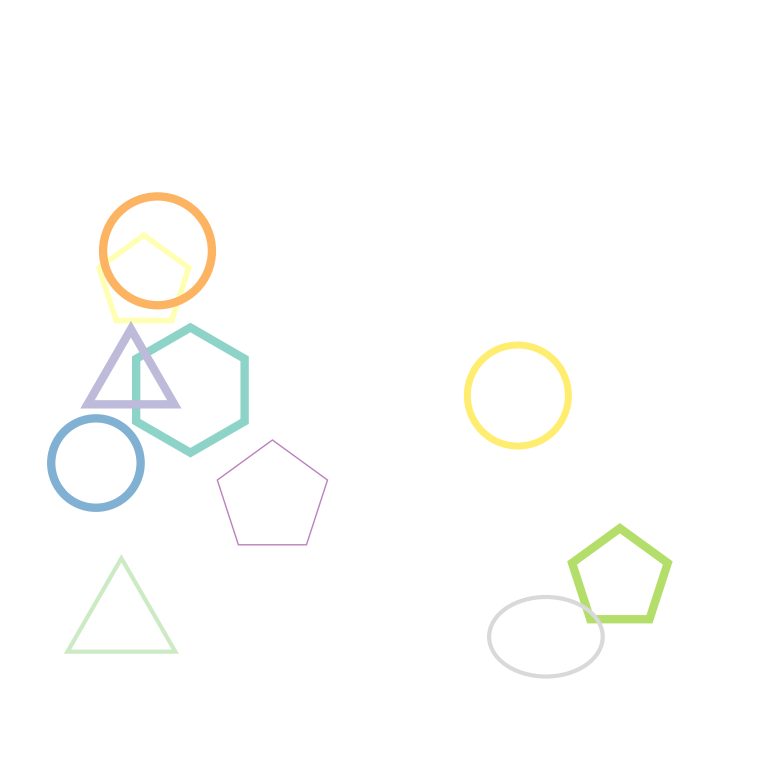[{"shape": "hexagon", "thickness": 3, "radius": 0.41, "center": [0.247, 0.493]}, {"shape": "pentagon", "thickness": 2, "radius": 0.31, "center": [0.187, 0.633]}, {"shape": "triangle", "thickness": 3, "radius": 0.33, "center": [0.17, 0.507]}, {"shape": "circle", "thickness": 3, "radius": 0.29, "center": [0.125, 0.399]}, {"shape": "circle", "thickness": 3, "radius": 0.35, "center": [0.205, 0.674]}, {"shape": "pentagon", "thickness": 3, "radius": 0.33, "center": [0.805, 0.249]}, {"shape": "oval", "thickness": 1.5, "radius": 0.37, "center": [0.709, 0.173]}, {"shape": "pentagon", "thickness": 0.5, "radius": 0.38, "center": [0.354, 0.353]}, {"shape": "triangle", "thickness": 1.5, "radius": 0.4, "center": [0.158, 0.194]}, {"shape": "circle", "thickness": 2.5, "radius": 0.33, "center": [0.673, 0.486]}]